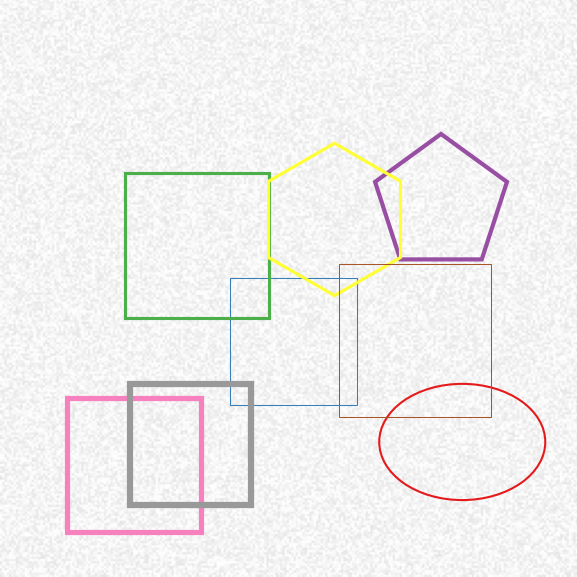[{"shape": "oval", "thickness": 1, "radius": 0.72, "center": [0.8, 0.234]}, {"shape": "square", "thickness": 0.5, "radius": 0.55, "center": [0.508, 0.408]}, {"shape": "square", "thickness": 1.5, "radius": 0.62, "center": [0.342, 0.574]}, {"shape": "pentagon", "thickness": 2, "radius": 0.6, "center": [0.764, 0.647]}, {"shape": "hexagon", "thickness": 1.5, "radius": 0.66, "center": [0.579, 0.619]}, {"shape": "square", "thickness": 0.5, "radius": 0.66, "center": [0.719, 0.409]}, {"shape": "square", "thickness": 2.5, "radius": 0.58, "center": [0.232, 0.194]}, {"shape": "square", "thickness": 3, "radius": 0.52, "center": [0.33, 0.229]}]